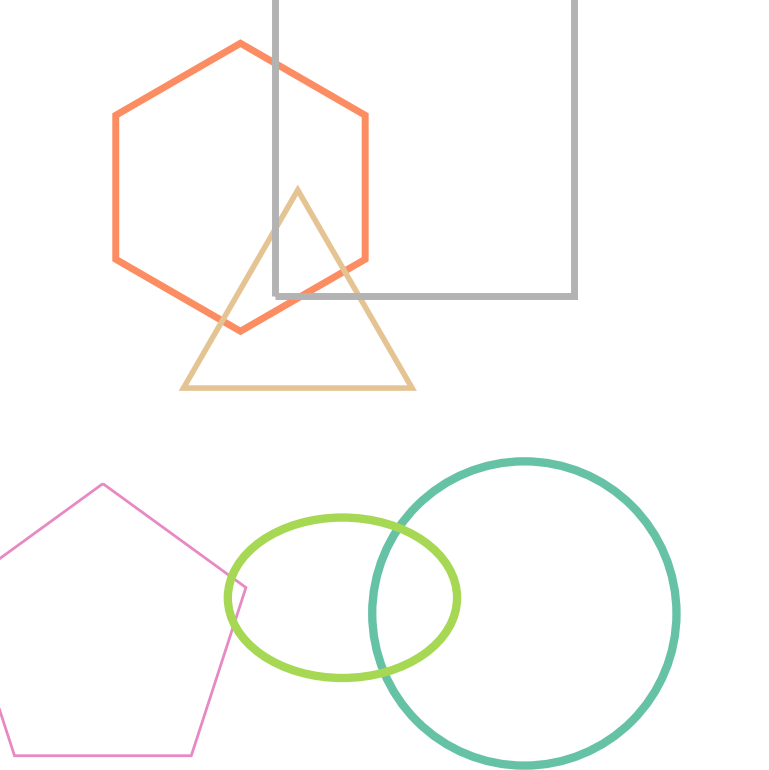[{"shape": "circle", "thickness": 3, "radius": 0.99, "center": [0.681, 0.203]}, {"shape": "hexagon", "thickness": 2.5, "radius": 0.94, "center": [0.312, 0.757]}, {"shape": "pentagon", "thickness": 1, "radius": 0.98, "center": [0.134, 0.177]}, {"shape": "oval", "thickness": 3, "radius": 0.74, "center": [0.445, 0.224]}, {"shape": "triangle", "thickness": 2, "radius": 0.86, "center": [0.387, 0.582]}, {"shape": "square", "thickness": 2.5, "radius": 0.97, "center": [0.551, 0.809]}]